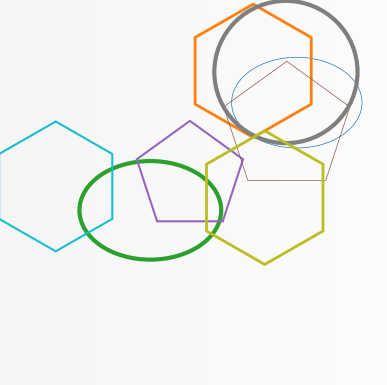[{"shape": "oval", "thickness": 0.5, "radius": 0.84, "center": [0.766, 0.733]}, {"shape": "hexagon", "thickness": 2, "radius": 0.87, "center": [0.653, 0.816]}, {"shape": "oval", "thickness": 3, "radius": 0.91, "center": [0.388, 0.454]}, {"shape": "pentagon", "thickness": 1.5, "radius": 0.72, "center": [0.49, 0.542]}, {"shape": "pentagon", "thickness": 0.5, "radius": 0.86, "center": [0.74, 0.67]}, {"shape": "circle", "thickness": 3, "radius": 0.92, "center": [0.738, 0.813]}, {"shape": "hexagon", "thickness": 2, "radius": 0.87, "center": [0.683, 0.487]}, {"shape": "hexagon", "thickness": 1.5, "radius": 0.84, "center": [0.144, 0.516]}]